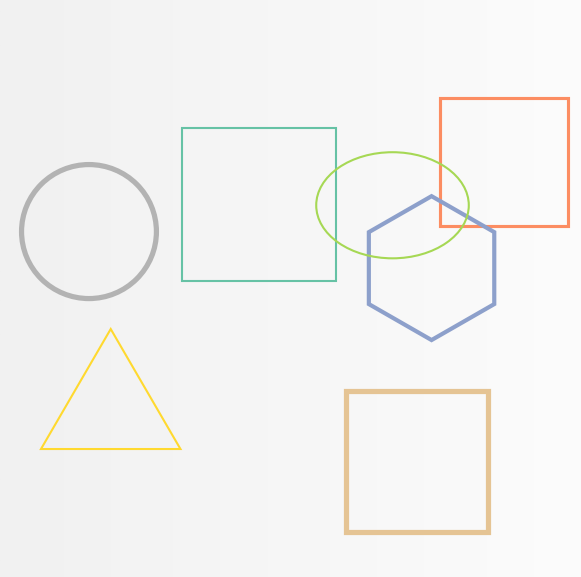[{"shape": "square", "thickness": 1, "radius": 0.66, "center": [0.446, 0.645]}, {"shape": "square", "thickness": 1.5, "radius": 0.55, "center": [0.867, 0.719]}, {"shape": "hexagon", "thickness": 2, "radius": 0.62, "center": [0.742, 0.535]}, {"shape": "oval", "thickness": 1, "radius": 0.66, "center": [0.675, 0.644]}, {"shape": "triangle", "thickness": 1, "radius": 0.69, "center": [0.19, 0.291]}, {"shape": "square", "thickness": 2.5, "radius": 0.61, "center": [0.718, 0.2]}, {"shape": "circle", "thickness": 2.5, "radius": 0.58, "center": [0.153, 0.598]}]